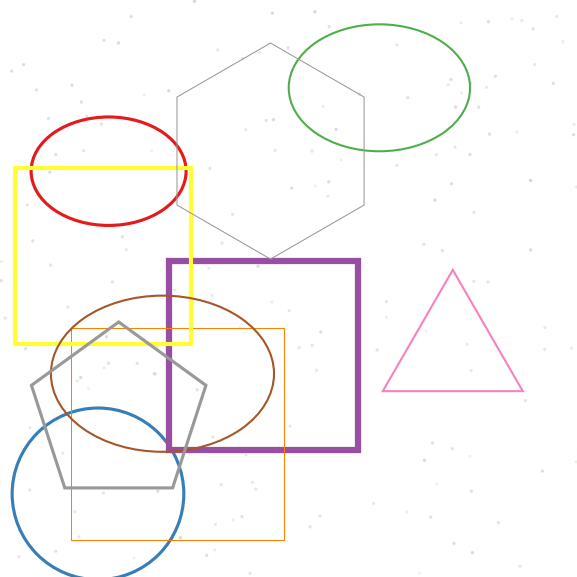[{"shape": "oval", "thickness": 1.5, "radius": 0.67, "center": [0.188, 0.703]}, {"shape": "circle", "thickness": 1.5, "radius": 0.74, "center": [0.17, 0.144]}, {"shape": "oval", "thickness": 1, "radius": 0.79, "center": [0.657, 0.847]}, {"shape": "square", "thickness": 3, "radius": 0.82, "center": [0.456, 0.384]}, {"shape": "square", "thickness": 0.5, "radius": 0.92, "center": [0.308, 0.248]}, {"shape": "square", "thickness": 2, "radius": 0.76, "center": [0.179, 0.555]}, {"shape": "oval", "thickness": 1, "radius": 0.97, "center": [0.281, 0.352]}, {"shape": "triangle", "thickness": 1, "radius": 0.7, "center": [0.784, 0.392]}, {"shape": "hexagon", "thickness": 0.5, "radius": 0.94, "center": [0.468, 0.738]}, {"shape": "pentagon", "thickness": 1.5, "radius": 0.79, "center": [0.206, 0.283]}]